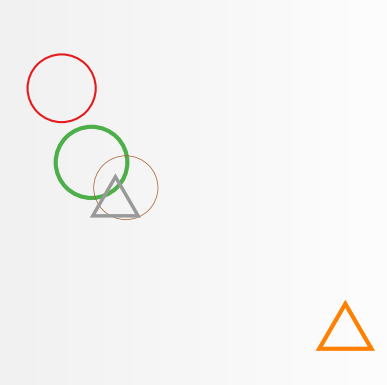[{"shape": "circle", "thickness": 1.5, "radius": 0.44, "center": [0.159, 0.771]}, {"shape": "circle", "thickness": 3, "radius": 0.46, "center": [0.236, 0.578]}, {"shape": "triangle", "thickness": 3, "radius": 0.39, "center": [0.891, 0.133]}, {"shape": "circle", "thickness": 0.5, "radius": 0.41, "center": [0.325, 0.512]}, {"shape": "triangle", "thickness": 2.5, "radius": 0.34, "center": [0.298, 0.473]}]